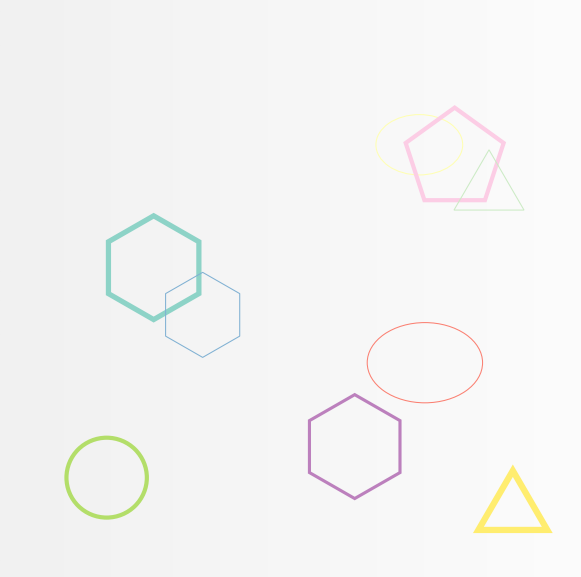[{"shape": "hexagon", "thickness": 2.5, "radius": 0.45, "center": [0.264, 0.536]}, {"shape": "oval", "thickness": 0.5, "radius": 0.37, "center": [0.721, 0.748]}, {"shape": "oval", "thickness": 0.5, "radius": 0.5, "center": [0.731, 0.371]}, {"shape": "hexagon", "thickness": 0.5, "radius": 0.37, "center": [0.349, 0.454]}, {"shape": "circle", "thickness": 2, "radius": 0.35, "center": [0.183, 0.172]}, {"shape": "pentagon", "thickness": 2, "radius": 0.44, "center": [0.782, 0.724]}, {"shape": "hexagon", "thickness": 1.5, "radius": 0.45, "center": [0.61, 0.226]}, {"shape": "triangle", "thickness": 0.5, "radius": 0.35, "center": [0.841, 0.67]}, {"shape": "triangle", "thickness": 3, "radius": 0.34, "center": [0.882, 0.116]}]